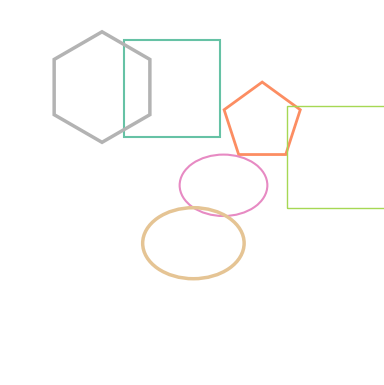[{"shape": "square", "thickness": 1.5, "radius": 0.63, "center": [0.447, 0.771]}, {"shape": "pentagon", "thickness": 2, "radius": 0.52, "center": [0.681, 0.683]}, {"shape": "oval", "thickness": 1.5, "radius": 0.57, "center": [0.581, 0.519]}, {"shape": "square", "thickness": 1, "radius": 0.66, "center": [0.877, 0.592]}, {"shape": "oval", "thickness": 2.5, "radius": 0.66, "center": [0.502, 0.368]}, {"shape": "hexagon", "thickness": 2.5, "radius": 0.72, "center": [0.265, 0.774]}]